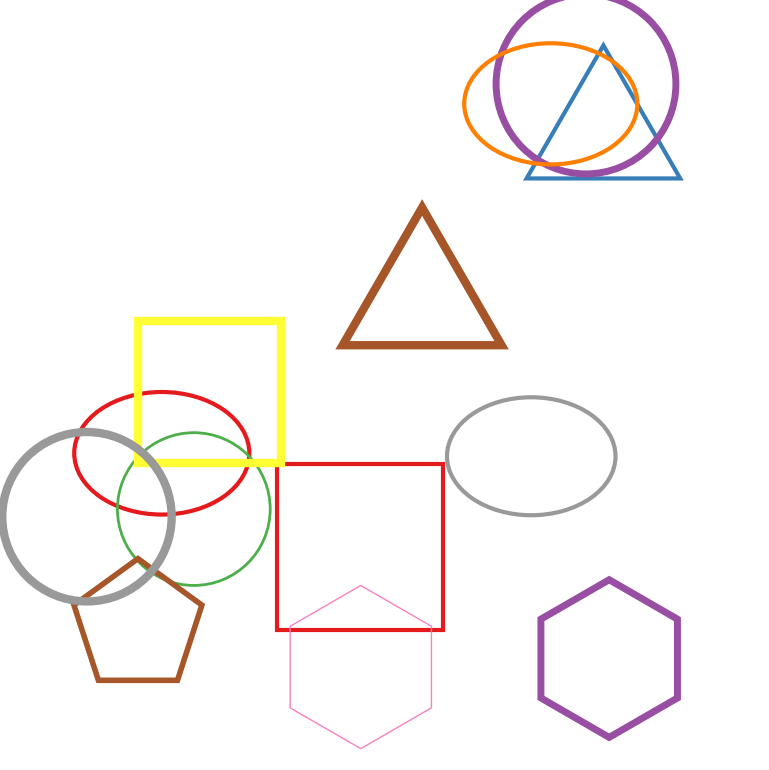[{"shape": "square", "thickness": 1.5, "radius": 0.54, "center": [0.468, 0.29]}, {"shape": "oval", "thickness": 1.5, "radius": 0.57, "center": [0.21, 0.411]}, {"shape": "triangle", "thickness": 1.5, "radius": 0.58, "center": [0.784, 0.826]}, {"shape": "circle", "thickness": 1, "radius": 0.5, "center": [0.252, 0.339]}, {"shape": "hexagon", "thickness": 2.5, "radius": 0.51, "center": [0.791, 0.145]}, {"shape": "circle", "thickness": 2.5, "radius": 0.58, "center": [0.761, 0.891]}, {"shape": "oval", "thickness": 1.5, "radius": 0.56, "center": [0.715, 0.865]}, {"shape": "square", "thickness": 3, "radius": 0.46, "center": [0.272, 0.491]}, {"shape": "triangle", "thickness": 3, "radius": 0.6, "center": [0.548, 0.611]}, {"shape": "pentagon", "thickness": 2, "radius": 0.44, "center": [0.179, 0.187]}, {"shape": "hexagon", "thickness": 0.5, "radius": 0.53, "center": [0.469, 0.134]}, {"shape": "circle", "thickness": 3, "radius": 0.55, "center": [0.113, 0.329]}, {"shape": "oval", "thickness": 1.5, "radius": 0.55, "center": [0.69, 0.407]}]